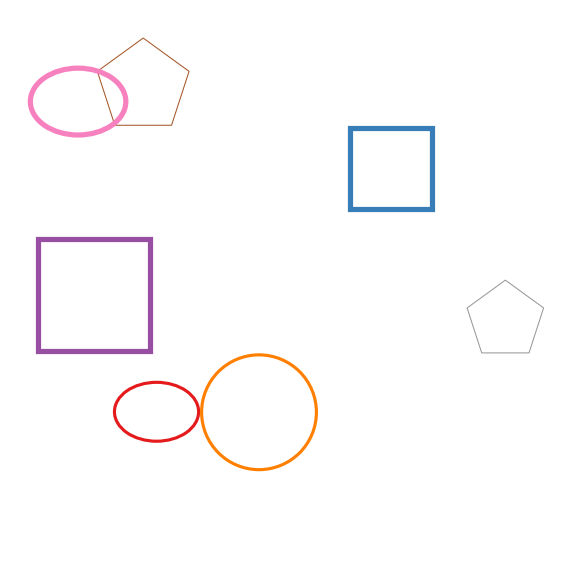[{"shape": "oval", "thickness": 1.5, "radius": 0.36, "center": [0.271, 0.286]}, {"shape": "square", "thickness": 2.5, "radius": 0.35, "center": [0.677, 0.707]}, {"shape": "square", "thickness": 2.5, "radius": 0.48, "center": [0.163, 0.488]}, {"shape": "circle", "thickness": 1.5, "radius": 0.5, "center": [0.448, 0.285]}, {"shape": "pentagon", "thickness": 0.5, "radius": 0.42, "center": [0.248, 0.85]}, {"shape": "oval", "thickness": 2.5, "radius": 0.41, "center": [0.135, 0.823]}, {"shape": "pentagon", "thickness": 0.5, "radius": 0.35, "center": [0.875, 0.444]}]